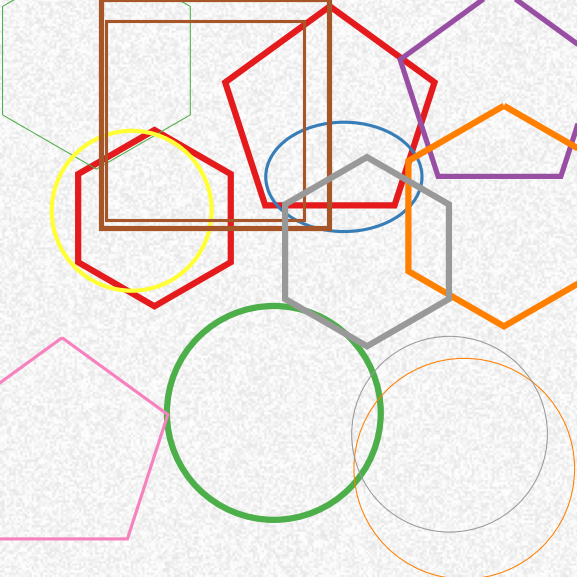[{"shape": "hexagon", "thickness": 3, "radius": 0.76, "center": [0.267, 0.621]}, {"shape": "pentagon", "thickness": 3, "radius": 0.95, "center": [0.571, 0.798]}, {"shape": "oval", "thickness": 1.5, "radius": 0.68, "center": [0.595, 0.693]}, {"shape": "hexagon", "thickness": 0.5, "radius": 0.94, "center": [0.167, 0.894]}, {"shape": "circle", "thickness": 3, "radius": 0.93, "center": [0.474, 0.284]}, {"shape": "pentagon", "thickness": 2.5, "radius": 0.9, "center": [0.865, 0.84]}, {"shape": "hexagon", "thickness": 3, "radius": 0.96, "center": [0.873, 0.625]}, {"shape": "circle", "thickness": 0.5, "radius": 0.96, "center": [0.804, 0.188]}, {"shape": "circle", "thickness": 2, "radius": 0.69, "center": [0.228, 0.634]}, {"shape": "square", "thickness": 2.5, "radius": 0.99, "center": [0.372, 0.802]}, {"shape": "square", "thickness": 1.5, "radius": 0.86, "center": [0.355, 0.79]}, {"shape": "pentagon", "thickness": 1.5, "radius": 0.96, "center": [0.107, 0.222]}, {"shape": "circle", "thickness": 0.5, "radius": 0.85, "center": [0.778, 0.247]}, {"shape": "hexagon", "thickness": 3, "radius": 0.82, "center": [0.636, 0.563]}]